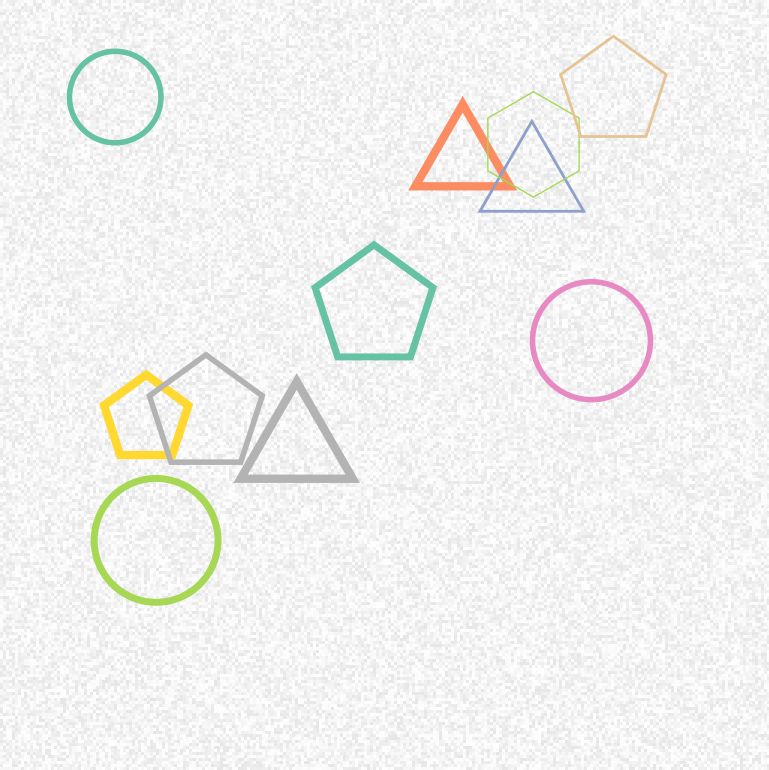[{"shape": "circle", "thickness": 2, "radius": 0.3, "center": [0.15, 0.874]}, {"shape": "pentagon", "thickness": 2.5, "radius": 0.4, "center": [0.486, 0.602]}, {"shape": "triangle", "thickness": 3, "radius": 0.36, "center": [0.601, 0.794]}, {"shape": "triangle", "thickness": 1, "radius": 0.39, "center": [0.691, 0.765]}, {"shape": "circle", "thickness": 2, "radius": 0.38, "center": [0.768, 0.558]}, {"shape": "hexagon", "thickness": 0.5, "radius": 0.34, "center": [0.693, 0.812]}, {"shape": "circle", "thickness": 2.5, "radius": 0.4, "center": [0.203, 0.298]}, {"shape": "pentagon", "thickness": 3, "radius": 0.29, "center": [0.19, 0.456]}, {"shape": "pentagon", "thickness": 1, "radius": 0.36, "center": [0.797, 0.881]}, {"shape": "triangle", "thickness": 3, "radius": 0.42, "center": [0.385, 0.42]}, {"shape": "pentagon", "thickness": 2, "radius": 0.39, "center": [0.267, 0.462]}]